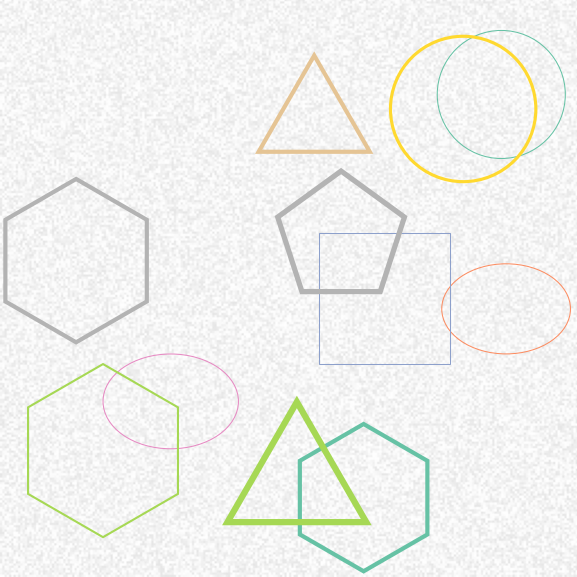[{"shape": "hexagon", "thickness": 2, "radius": 0.64, "center": [0.63, 0.137]}, {"shape": "circle", "thickness": 0.5, "radius": 0.55, "center": [0.868, 0.836]}, {"shape": "oval", "thickness": 0.5, "radius": 0.56, "center": [0.876, 0.464]}, {"shape": "square", "thickness": 0.5, "radius": 0.57, "center": [0.666, 0.482]}, {"shape": "oval", "thickness": 0.5, "radius": 0.59, "center": [0.296, 0.304]}, {"shape": "hexagon", "thickness": 1, "radius": 0.75, "center": [0.178, 0.219]}, {"shape": "triangle", "thickness": 3, "radius": 0.69, "center": [0.514, 0.164]}, {"shape": "circle", "thickness": 1.5, "radius": 0.63, "center": [0.802, 0.81]}, {"shape": "triangle", "thickness": 2, "radius": 0.56, "center": [0.544, 0.792]}, {"shape": "pentagon", "thickness": 2.5, "radius": 0.58, "center": [0.591, 0.588]}, {"shape": "hexagon", "thickness": 2, "radius": 0.71, "center": [0.132, 0.548]}]